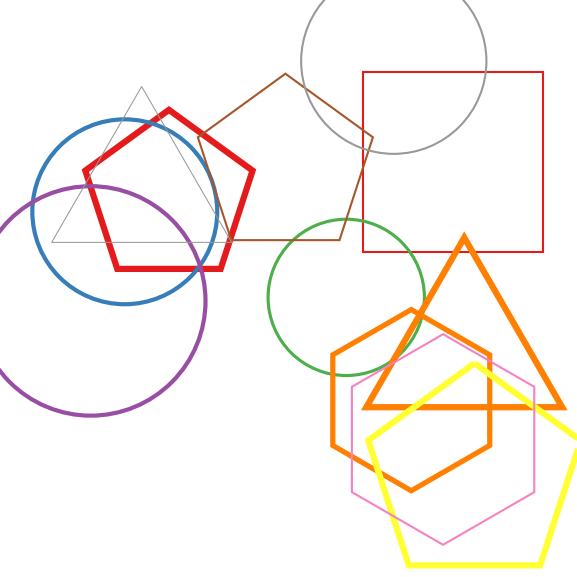[{"shape": "pentagon", "thickness": 3, "radius": 0.76, "center": [0.293, 0.657]}, {"shape": "square", "thickness": 1, "radius": 0.78, "center": [0.785, 0.719]}, {"shape": "circle", "thickness": 2, "radius": 0.8, "center": [0.216, 0.632]}, {"shape": "circle", "thickness": 1.5, "radius": 0.68, "center": [0.6, 0.484]}, {"shape": "circle", "thickness": 2, "radius": 0.99, "center": [0.157, 0.478]}, {"shape": "triangle", "thickness": 3, "radius": 0.98, "center": [0.804, 0.392]}, {"shape": "hexagon", "thickness": 2.5, "radius": 0.78, "center": [0.712, 0.306]}, {"shape": "pentagon", "thickness": 3, "radius": 0.97, "center": [0.822, 0.177]}, {"shape": "pentagon", "thickness": 1, "radius": 0.8, "center": [0.494, 0.712]}, {"shape": "hexagon", "thickness": 1, "radius": 0.91, "center": [0.767, 0.238]}, {"shape": "circle", "thickness": 1, "radius": 0.8, "center": [0.682, 0.893]}, {"shape": "triangle", "thickness": 0.5, "radius": 0.9, "center": [0.245, 0.669]}]